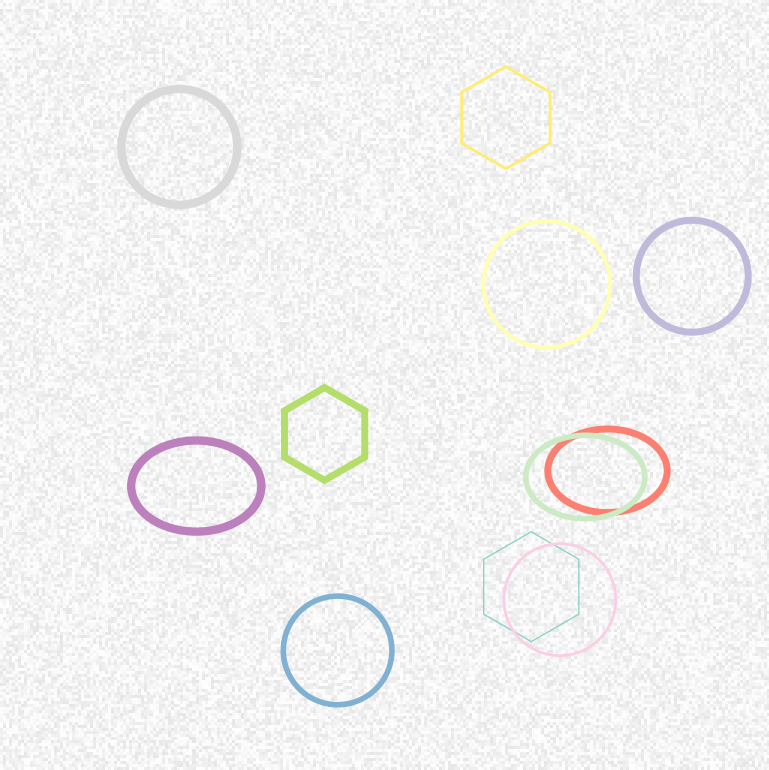[{"shape": "hexagon", "thickness": 0.5, "radius": 0.36, "center": [0.69, 0.238]}, {"shape": "circle", "thickness": 1.5, "radius": 0.41, "center": [0.71, 0.631]}, {"shape": "circle", "thickness": 2.5, "radius": 0.36, "center": [0.899, 0.641]}, {"shape": "oval", "thickness": 2.5, "radius": 0.39, "center": [0.789, 0.389]}, {"shape": "circle", "thickness": 2, "radius": 0.35, "center": [0.438, 0.155]}, {"shape": "hexagon", "thickness": 2.5, "radius": 0.3, "center": [0.422, 0.436]}, {"shape": "circle", "thickness": 1, "radius": 0.36, "center": [0.727, 0.221]}, {"shape": "circle", "thickness": 3, "radius": 0.38, "center": [0.233, 0.809]}, {"shape": "oval", "thickness": 3, "radius": 0.42, "center": [0.255, 0.369]}, {"shape": "oval", "thickness": 2, "radius": 0.39, "center": [0.76, 0.381]}, {"shape": "hexagon", "thickness": 1, "radius": 0.33, "center": [0.657, 0.847]}]